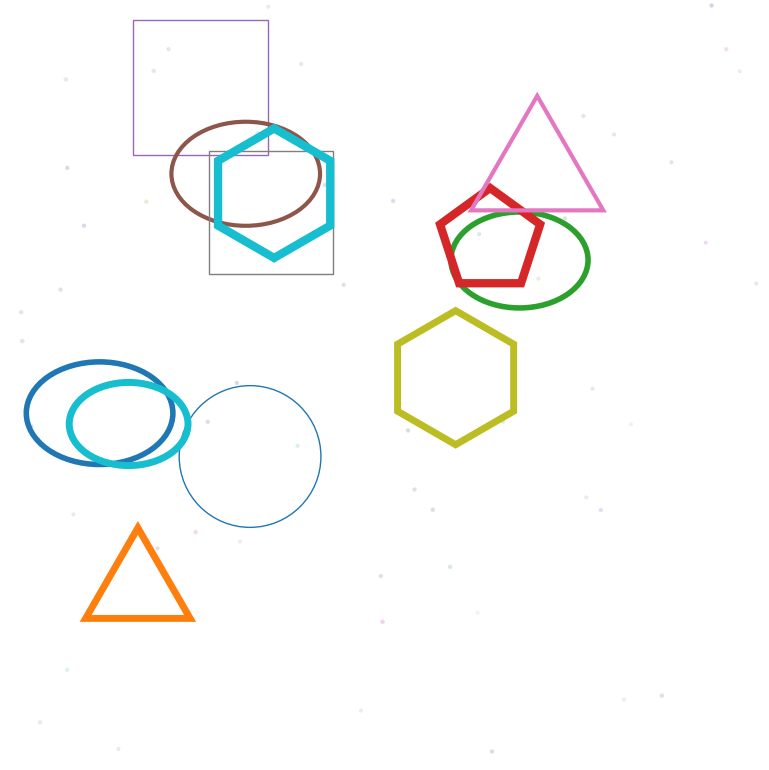[{"shape": "circle", "thickness": 0.5, "radius": 0.46, "center": [0.325, 0.407]}, {"shape": "oval", "thickness": 2, "radius": 0.48, "center": [0.129, 0.463]}, {"shape": "triangle", "thickness": 2.5, "radius": 0.39, "center": [0.179, 0.236]}, {"shape": "oval", "thickness": 2, "radius": 0.45, "center": [0.675, 0.662]}, {"shape": "pentagon", "thickness": 3, "radius": 0.34, "center": [0.636, 0.687]}, {"shape": "square", "thickness": 0.5, "radius": 0.44, "center": [0.26, 0.887]}, {"shape": "oval", "thickness": 1.5, "radius": 0.48, "center": [0.319, 0.774]}, {"shape": "triangle", "thickness": 1.5, "radius": 0.5, "center": [0.698, 0.776]}, {"shape": "square", "thickness": 0.5, "radius": 0.4, "center": [0.352, 0.724]}, {"shape": "hexagon", "thickness": 2.5, "radius": 0.44, "center": [0.592, 0.51]}, {"shape": "oval", "thickness": 2.5, "radius": 0.39, "center": [0.167, 0.449]}, {"shape": "hexagon", "thickness": 3, "radius": 0.42, "center": [0.356, 0.749]}]